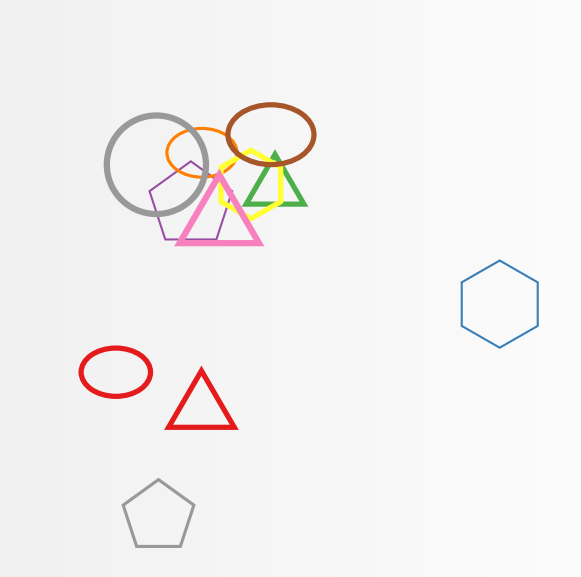[{"shape": "triangle", "thickness": 2.5, "radius": 0.33, "center": [0.347, 0.292]}, {"shape": "oval", "thickness": 2.5, "radius": 0.3, "center": [0.199, 0.355]}, {"shape": "hexagon", "thickness": 1, "radius": 0.38, "center": [0.86, 0.473]}, {"shape": "triangle", "thickness": 2.5, "radius": 0.29, "center": [0.473, 0.674]}, {"shape": "pentagon", "thickness": 1, "radius": 0.37, "center": [0.328, 0.645]}, {"shape": "oval", "thickness": 1.5, "radius": 0.3, "center": [0.347, 0.735]}, {"shape": "hexagon", "thickness": 2.5, "radius": 0.3, "center": [0.432, 0.68]}, {"shape": "oval", "thickness": 2.5, "radius": 0.37, "center": [0.466, 0.766]}, {"shape": "triangle", "thickness": 3, "radius": 0.39, "center": [0.377, 0.618]}, {"shape": "pentagon", "thickness": 1.5, "radius": 0.32, "center": [0.273, 0.105]}, {"shape": "circle", "thickness": 3, "radius": 0.43, "center": [0.269, 0.714]}]